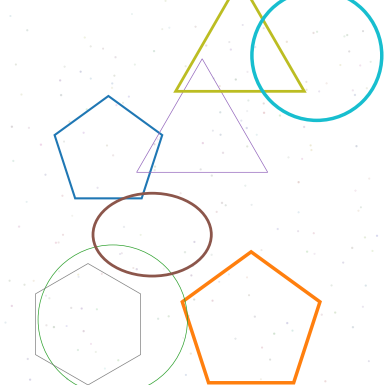[{"shape": "pentagon", "thickness": 1.5, "radius": 0.73, "center": [0.282, 0.604]}, {"shape": "pentagon", "thickness": 2.5, "radius": 0.94, "center": [0.652, 0.158]}, {"shape": "circle", "thickness": 0.5, "radius": 0.97, "center": [0.293, 0.17]}, {"shape": "triangle", "thickness": 0.5, "radius": 0.98, "center": [0.525, 0.651]}, {"shape": "oval", "thickness": 2, "radius": 0.77, "center": [0.395, 0.391]}, {"shape": "hexagon", "thickness": 0.5, "radius": 0.79, "center": [0.229, 0.158]}, {"shape": "triangle", "thickness": 2, "radius": 0.96, "center": [0.623, 0.859]}, {"shape": "circle", "thickness": 2.5, "radius": 0.84, "center": [0.823, 0.856]}]